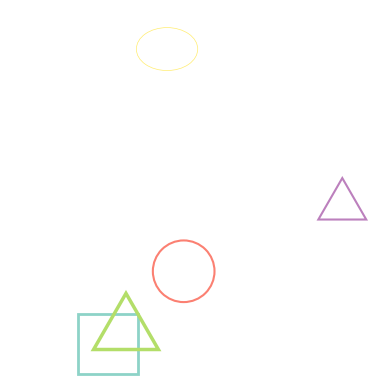[{"shape": "square", "thickness": 2, "radius": 0.39, "center": [0.28, 0.106]}, {"shape": "circle", "thickness": 1.5, "radius": 0.4, "center": [0.477, 0.295]}, {"shape": "triangle", "thickness": 2.5, "radius": 0.49, "center": [0.327, 0.141]}, {"shape": "triangle", "thickness": 1.5, "radius": 0.36, "center": [0.889, 0.466]}, {"shape": "oval", "thickness": 0.5, "radius": 0.4, "center": [0.434, 0.873]}]